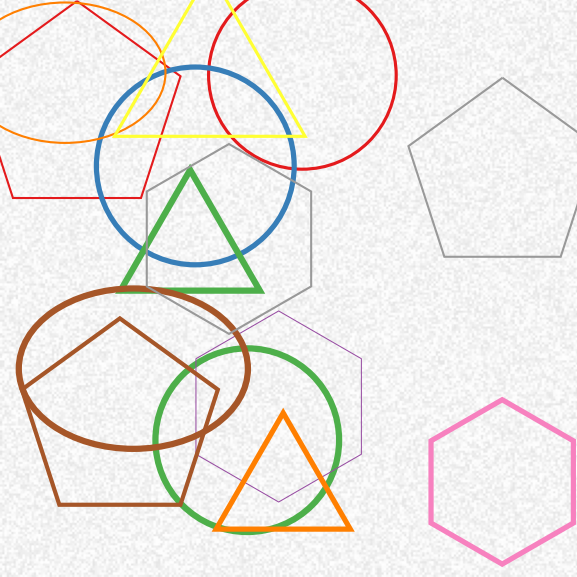[{"shape": "pentagon", "thickness": 1, "radius": 0.94, "center": [0.133, 0.809]}, {"shape": "circle", "thickness": 1.5, "radius": 0.81, "center": [0.524, 0.869]}, {"shape": "circle", "thickness": 2.5, "radius": 0.86, "center": [0.338, 0.712]}, {"shape": "triangle", "thickness": 3, "radius": 0.7, "center": [0.329, 0.566]}, {"shape": "circle", "thickness": 3, "radius": 0.8, "center": [0.428, 0.237]}, {"shape": "hexagon", "thickness": 0.5, "radius": 0.83, "center": [0.483, 0.295]}, {"shape": "triangle", "thickness": 2.5, "radius": 0.67, "center": [0.49, 0.15]}, {"shape": "oval", "thickness": 1, "radius": 0.87, "center": [0.113, 0.873]}, {"shape": "triangle", "thickness": 1.5, "radius": 0.95, "center": [0.363, 0.858]}, {"shape": "pentagon", "thickness": 2, "radius": 0.89, "center": [0.208, 0.269]}, {"shape": "oval", "thickness": 3, "radius": 0.99, "center": [0.231, 0.361]}, {"shape": "hexagon", "thickness": 2.5, "radius": 0.71, "center": [0.87, 0.165]}, {"shape": "pentagon", "thickness": 1, "radius": 0.86, "center": [0.87, 0.693]}, {"shape": "hexagon", "thickness": 1, "radius": 0.82, "center": [0.396, 0.585]}]